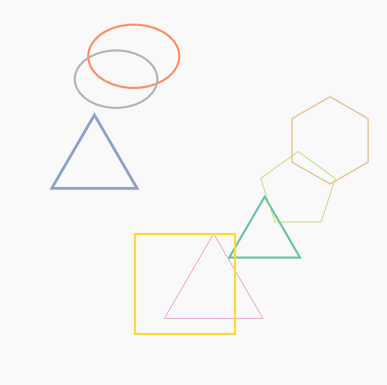[{"shape": "triangle", "thickness": 1.5, "radius": 0.53, "center": [0.683, 0.384]}, {"shape": "oval", "thickness": 1.5, "radius": 0.59, "center": [0.345, 0.854]}, {"shape": "triangle", "thickness": 2, "radius": 0.64, "center": [0.244, 0.574]}, {"shape": "triangle", "thickness": 0.5, "radius": 0.73, "center": [0.551, 0.246]}, {"shape": "pentagon", "thickness": 0.5, "radius": 0.51, "center": [0.769, 0.505]}, {"shape": "square", "thickness": 1.5, "radius": 0.65, "center": [0.476, 0.262]}, {"shape": "hexagon", "thickness": 1, "radius": 0.57, "center": [0.852, 0.635]}, {"shape": "oval", "thickness": 1.5, "radius": 0.53, "center": [0.3, 0.794]}]